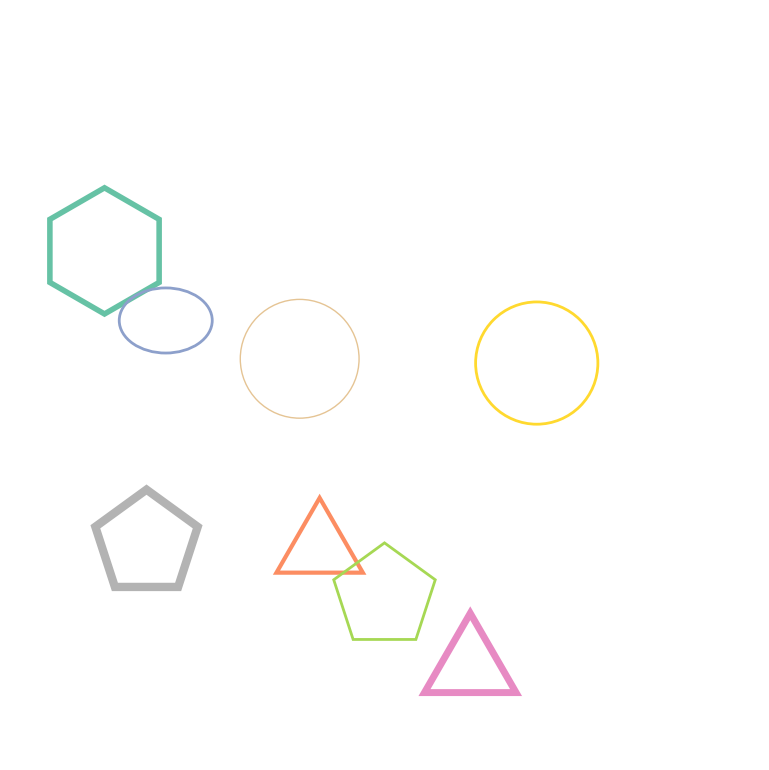[{"shape": "hexagon", "thickness": 2, "radius": 0.41, "center": [0.136, 0.674]}, {"shape": "triangle", "thickness": 1.5, "radius": 0.32, "center": [0.415, 0.289]}, {"shape": "oval", "thickness": 1, "radius": 0.3, "center": [0.215, 0.584]}, {"shape": "triangle", "thickness": 2.5, "radius": 0.34, "center": [0.611, 0.135]}, {"shape": "pentagon", "thickness": 1, "radius": 0.35, "center": [0.499, 0.226]}, {"shape": "circle", "thickness": 1, "radius": 0.4, "center": [0.697, 0.528]}, {"shape": "circle", "thickness": 0.5, "radius": 0.39, "center": [0.389, 0.534]}, {"shape": "pentagon", "thickness": 3, "radius": 0.35, "center": [0.19, 0.294]}]